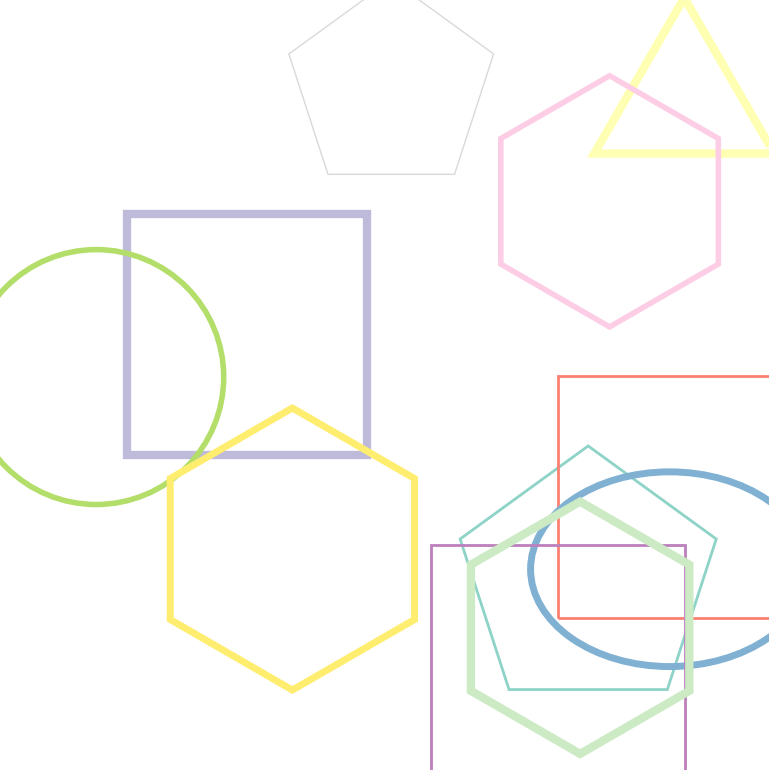[{"shape": "pentagon", "thickness": 1, "radius": 0.87, "center": [0.764, 0.246]}, {"shape": "triangle", "thickness": 3, "radius": 0.67, "center": [0.889, 0.868]}, {"shape": "square", "thickness": 3, "radius": 0.78, "center": [0.321, 0.566]}, {"shape": "square", "thickness": 1, "radius": 0.79, "center": [0.882, 0.354]}, {"shape": "oval", "thickness": 2.5, "radius": 0.9, "center": [0.87, 0.261]}, {"shape": "circle", "thickness": 2, "radius": 0.83, "center": [0.125, 0.51]}, {"shape": "hexagon", "thickness": 2, "radius": 0.82, "center": [0.792, 0.739]}, {"shape": "pentagon", "thickness": 0.5, "radius": 0.7, "center": [0.508, 0.887]}, {"shape": "square", "thickness": 1, "radius": 0.83, "center": [0.725, 0.127]}, {"shape": "hexagon", "thickness": 3, "radius": 0.82, "center": [0.753, 0.185]}, {"shape": "hexagon", "thickness": 2.5, "radius": 0.92, "center": [0.38, 0.287]}]